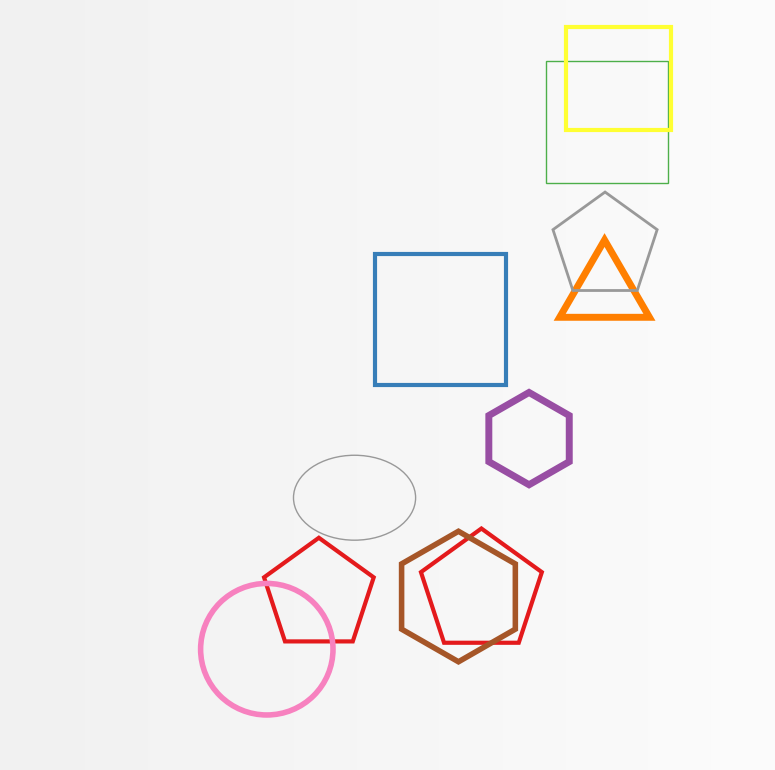[{"shape": "pentagon", "thickness": 1.5, "radius": 0.41, "center": [0.621, 0.232]}, {"shape": "pentagon", "thickness": 1.5, "radius": 0.37, "center": [0.411, 0.227]}, {"shape": "square", "thickness": 1.5, "radius": 0.42, "center": [0.568, 0.585]}, {"shape": "square", "thickness": 0.5, "radius": 0.39, "center": [0.783, 0.841]}, {"shape": "hexagon", "thickness": 2.5, "radius": 0.3, "center": [0.683, 0.43]}, {"shape": "triangle", "thickness": 2.5, "radius": 0.33, "center": [0.78, 0.621]}, {"shape": "square", "thickness": 1.5, "radius": 0.34, "center": [0.798, 0.898]}, {"shape": "hexagon", "thickness": 2, "radius": 0.42, "center": [0.592, 0.225]}, {"shape": "circle", "thickness": 2, "radius": 0.43, "center": [0.344, 0.157]}, {"shape": "oval", "thickness": 0.5, "radius": 0.39, "center": [0.457, 0.354]}, {"shape": "pentagon", "thickness": 1, "radius": 0.35, "center": [0.781, 0.68]}]